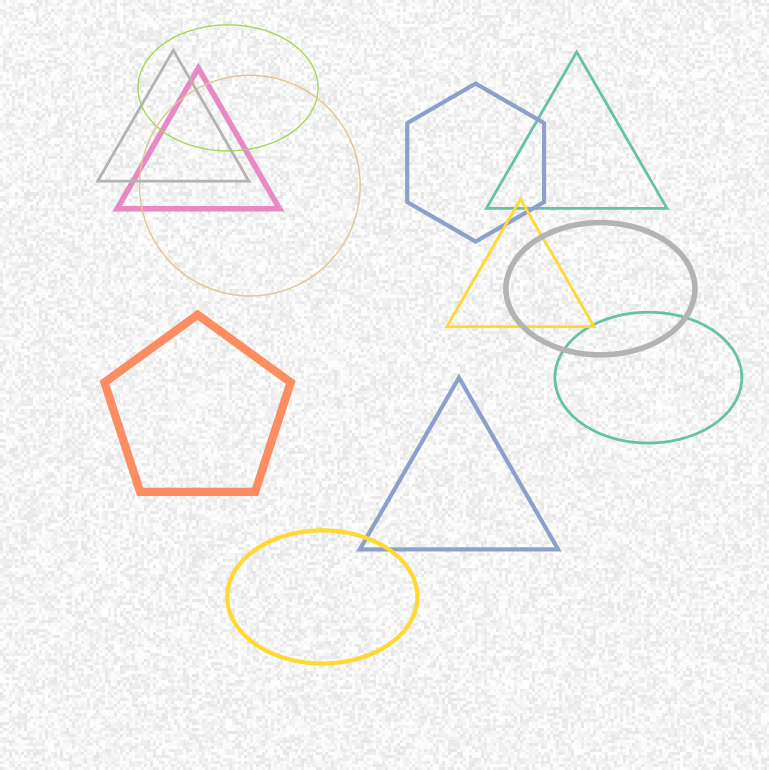[{"shape": "triangle", "thickness": 1, "radius": 0.68, "center": [0.749, 0.797]}, {"shape": "oval", "thickness": 1, "radius": 0.61, "center": [0.842, 0.51]}, {"shape": "pentagon", "thickness": 3, "radius": 0.64, "center": [0.257, 0.464]}, {"shape": "triangle", "thickness": 1.5, "radius": 0.74, "center": [0.596, 0.361]}, {"shape": "hexagon", "thickness": 1.5, "radius": 0.51, "center": [0.618, 0.789]}, {"shape": "triangle", "thickness": 2, "radius": 0.61, "center": [0.258, 0.79]}, {"shape": "oval", "thickness": 0.5, "radius": 0.58, "center": [0.296, 0.886]}, {"shape": "oval", "thickness": 1.5, "radius": 0.62, "center": [0.419, 0.225]}, {"shape": "triangle", "thickness": 1, "radius": 0.55, "center": [0.676, 0.631]}, {"shape": "circle", "thickness": 0.5, "radius": 0.72, "center": [0.324, 0.759]}, {"shape": "oval", "thickness": 2, "radius": 0.61, "center": [0.78, 0.625]}, {"shape": "triangle", "thickness": 1, "radius": 0.57, "center": [0.225, 0.821]}]